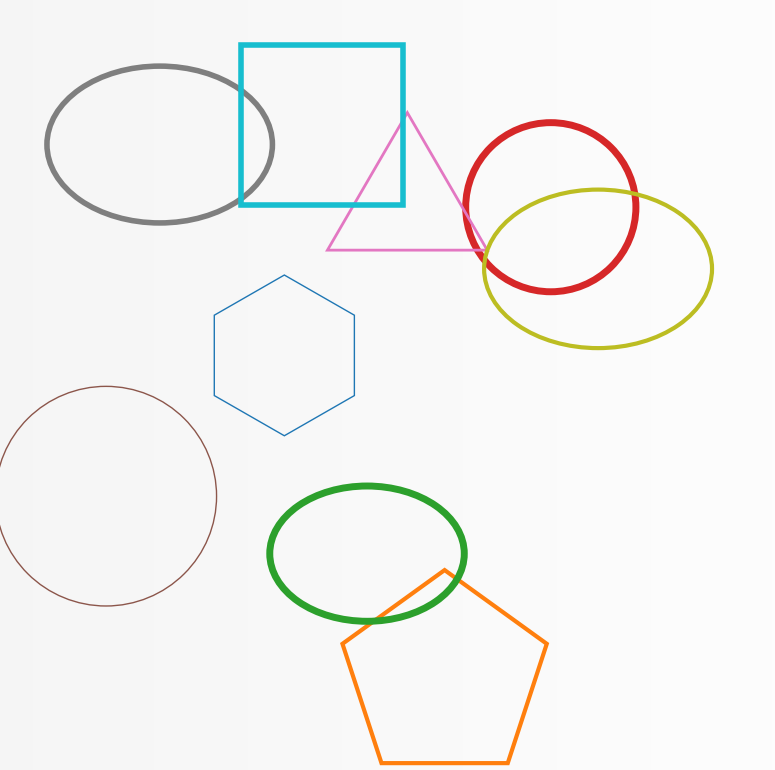[{"shape": "hexagon", "thickness": 0.5, "radius": 0.52, "center": [0.367, 0.538]}, {"shape": "pentagon", "thickness": 1.5, "radius": 0.69, "center": [0.574, 0.121]}, {"shape": "oval", "thickness": 2.5, "radius": 0.63, "center": [0.474, 0.281]}, {"shape": "circle", "thickness": 2.5, "radius": 0.55, "center": [0.711, 0.731]}, {"shape": "circle", "thickness": 0.5, "radius": 0.71, "center": [0.137, 0.356]}, {"shape": "triangle", "thickness": 1, "radius": 0.6, "center": [0.526, 0.735]}, {"shape": "oval", "thickness": 2, "radius": 0.73, "center": [0.206, 0.812]}, {"shape": "oval", "thickness": 1.5, "radius": 0.74, "center": [0.772, 0.651]}, {"shape": "square", "thickness": 2, "radius": 0.52, "center": [0.416, 0.837]}]